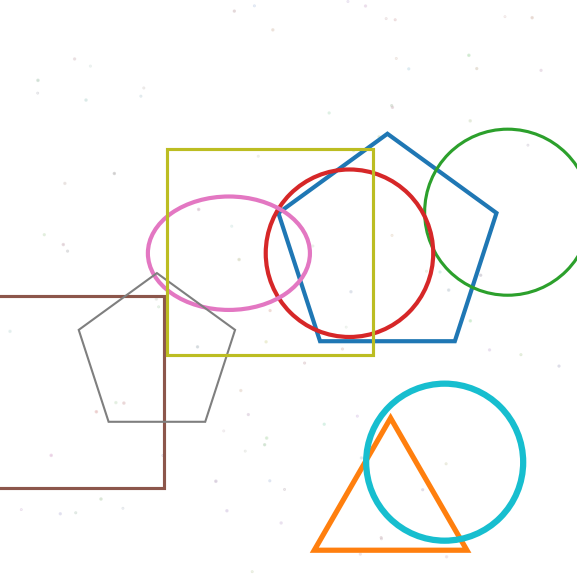[{"shape": "pentagon", "thickness": 2, "radius": 0.99, "center": [0.671, 0.569]}, {"shape": "triangle", "thickness": 2.5, "radius": 0.76, "center": [0.676, 0.123]}, {"shape": "circle", "thickness": 1.5, "radius": 0.72, "center": [0.879, 0.632]}, {"shape": "circle", "thickness": 2, "radius": 0.73, "center": [0.605, 0.561]}, {"shape": "square", "thickness": 1.5, "radius": 0.83, "center": [0.118, 0.32]}, {"shape": "oval", "thickness": 2, "radius": 0.7, "center": [0.396, 0.561]}, {"shape": "pentagon", "thickness": 1, "radius": 0.71, "center": [0.272, 0.384]}, {"shape": "square", "thickness": 1.5, "radius": 0.89, "center": [0.468, 0.563]}, {"shape": "circle", "thickness": 3, "radius": 0.68, "center": [0.77, 0.199]}]